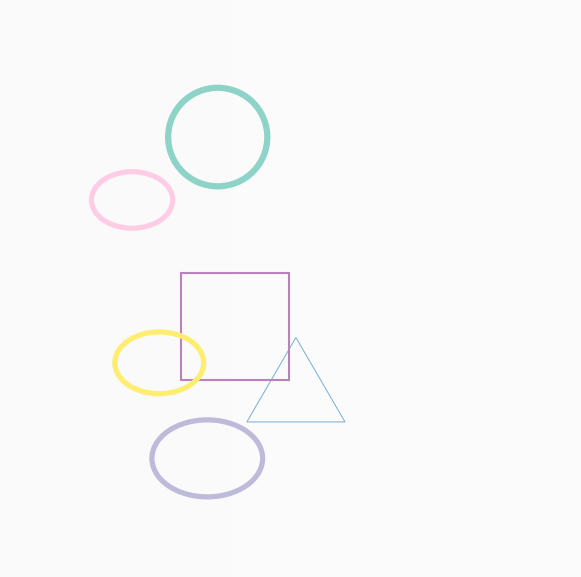[{"shape": "circle", "thickness": 3, "radius": 0.43, "center": [0.375, 0.762]}, {"shape": "oval", "thickness": 2.5, "radius": 0.48, "center": [0.357, 0.205]}, {"shape": "triangle", "thickness": 0.5, "radius": 0.49, "center": [0.509, 0.317]}, {"shape": "oval", "thickness": 2.5, "radius": 0.35, "center": [0.227, 0.653]}, {"shape": "square", "thickness": 1, "radius": 0.46, "center": [0.405, 0.433]}, {"shape": "oval", "thickness": 2.5, "radius": 0.38, "center": [0.274, 0.371]}]